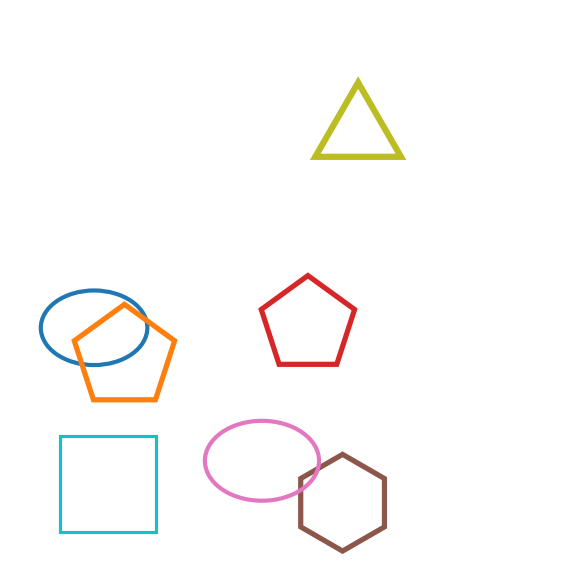[{"shape": "oval", "thickness": 2, "radius": 0.46, "center": [0.163, 0.432]}, {"shape": "pentagon", "thickness": 2.5, "radius": 0.46, "center": [0.215, 0.381]}, {"shape": "pentagon", "thickness": 2.5, "radius": 0.42, "center": [0.533, 0.437]}, {"shape": "hexagon", "thickness": 2.5, "radius": 0.42, "center": [0.593, 0.129]}, {"shape": "oval", "thickness": 2, "radius": 0.49, "center": [0.454, 0.201]}, {"shape": "triangle", "thickness": 3, "radius": 0.43, "center": [0.62, 0.77]}, {"shape": "square", "thickness": 1.5, "radius": 0.42, "center": [0.187, 0.161]}]